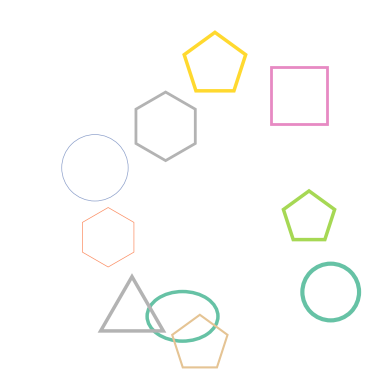[{"shape": "circle", "thickness": 3, "radius": 0.37, "center": [0.859, 0.241]}, {"shape": "oval", "thickness": 2.5, "radius": 0.46, "center": [0.474, 0.178]}, {"shape": "hexagon", "thickness": 0.5, "radius": 0.39, "center": [0.281, 0.384]}, {"shape": "circle", "thickness": 0.5, "radius": 0.43, "center": [0.247, 0.564]}, {"shape": "square", "thickness": 2, "radius": 0.37, "center": [0.777, 0.752]}, {"shape": "pentagon", "thickness": 2.5, "radius": 0.35, "center": [0.803, 0.434]}, {"shape": "pentagon", "thickness": 2.5, "radius": 0.42, "center": [0.558, 0.832]}, {"shape": "pentagon", "thickness": 1.5, "radius": 0.38, "center": [0.519, 0.107]}, {"shape": "hexagon", "thickness": 2, "radius": 0.45, "center": [0.43, 0.672]}, {"shape": "triangle", "thickness": 2.5, "radius": 0.47, "center": [0.343, 0.187]}]